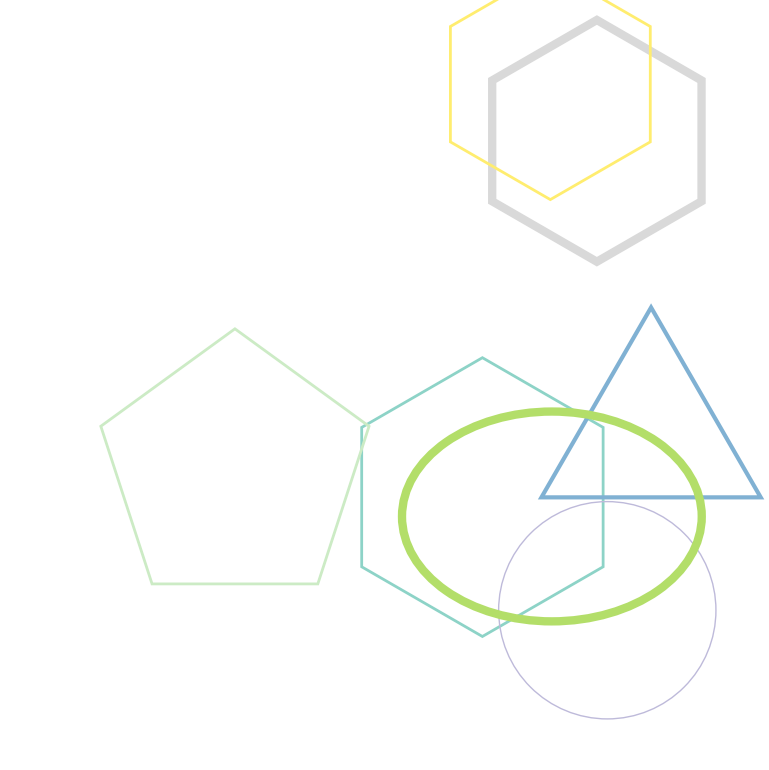[{"shape": "hexagon", "thickness": 1, "radius": 0.91, "center": [0.627, 0.354]}, {"shape": "circle", "thickness": 0.5, "radius": 0.71, "center": [0.789, 0.207]}, {"shape": "triangle", "thickness": 1.5, "radius": 0.82, "center": [0.846, 0.436]}, {"shape": "oval", "thickness": 3, "radius": 0.97, "center": [0.717, 0.329]}, {"shape": "hexagon", "thickness": 3, "radius": 0.78, "center": [0.775, 0.817]}, {"shape": "pentagon", "thickness": 1, "radius": 0.92, "center": [0.305, 0.39]}, {"shape": "hexagon", "thickness": 1, "radius": 0.75, "center": [0.715, 0.891]}]